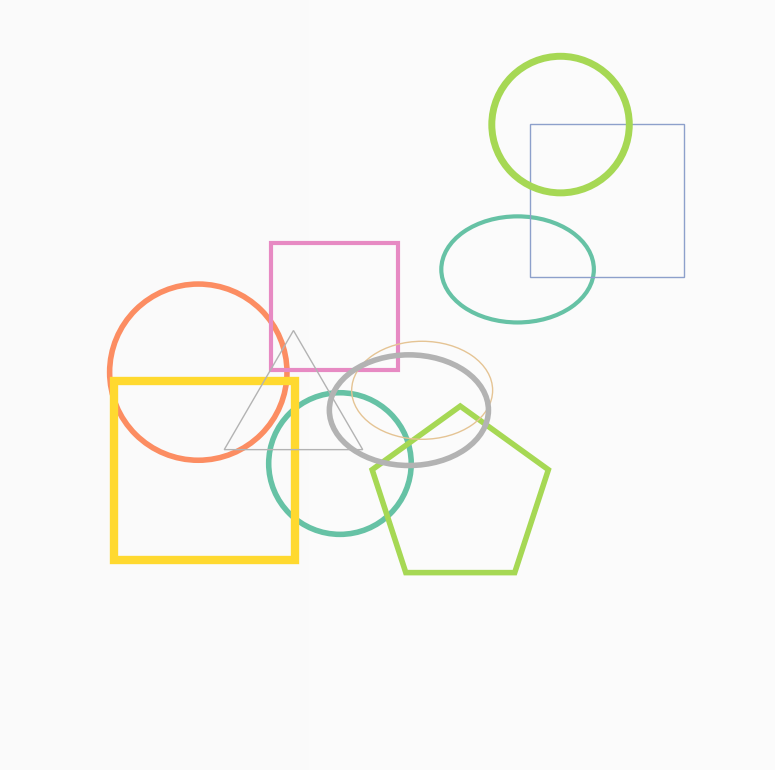[{"shape": "circle", "thickness": 2, "radius": 0.46, "center": [0.439, 0.398]}, {"shape": "oval", "thickness": 1.5, "radius": 0.49, "center": [0.668, 0.65]}, {"shape": "circle", "thickness": 2, "radius": 0.57, "center": [0.256, 0.517]}, {"shape": "square", "thickness": 0.5, "radius": 0.5, "center": [0.783, 0.739]}, {"shape": "square", "thickness": 1.5, "radius": 0.41, "center": [0.432, 0.602]}, {"shape": "pentagon", "thickness": 2, "radius": 0.6, "center": [0.594, 0.353]}, {"shape": "circle", "thickness": 2.5, "radius": 0.44, "center": [0.723, 0.838]}, {"shape": "square", "thickness": 3, "radius": 0.58, "center": [0.264, 0.389]}, {"shape": "oval", "thickness": 0.5, "radius": 0.45, "center": [0.545, 0.493]}, {"shape": "oval", "thickness": 2, "radius": 0.51, "center": [0.528, 0.467]}, {"shape": "triangle", "thickness": 0.5, "radius": 0.52, "center": [0.379, 0.468]}]